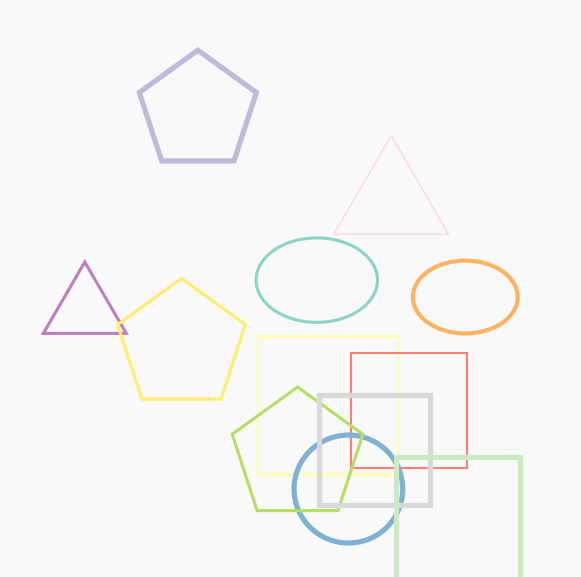[{"shape": "oval", "thickness": 1.5, "radius": 0.52, "center": [0.545, 0.514]}, {"shape": "square", "thickness": 1.5, "radius": 0.6, "center": [0.564, 0.298]}, {"shape": "pentagon", "thickness": 2.5, "radius": 0.53, "center": [0.34, 0.806]}, {"shape": "square", "thickness": 1, "radius": 0.5, "center": [0.704, 0.289]}, {"shape": "circle", "thickness": 2.5, "radius": 0.47, "center": [0.599, 0.152]}, {"shape": "oval", "thickness": 2, "radius": 0.45, "center": [0.8, 0.485]}, {"shape": "pentagon", "thickness": 1.5, "radius": 0.59, "center": [0.512, 0.211]}, {"shape": "triangle", "thickness": 0.5, "radius": 0.57, "center": [0.673, 0.651]}, {"shape": "square", "thickness": 2.5, "radius": 0.48, "center": [0.645, 0.22]}, {"shape": "triangle", "thickness": 1.5, "radius": 0.41, "center": [0.146, 0.463]}, {"shape": "square", "thickness": 2.5, "radius": 0.54, "center": [0.788, 0.101]}, {"shape": "pentagon", "thickness": 1.5, "radius": 0.58, "center": [0.312, 0.401]}]